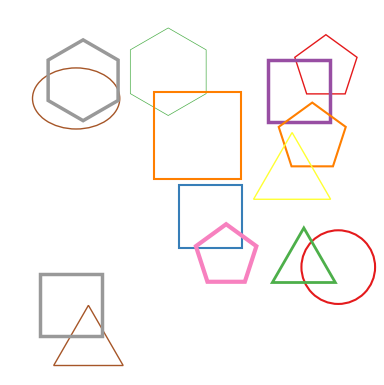[{"shape": "pentagon", "thickness": 1, "radius": 0.42, "center": [0.847, 0.825]}, {"shape": "circle", "thickness": 1.5, "radius": 0.48, "center": [0.879, 0.306]}, {"shape": "square", "thickness": 1.5, "radius": 0.41, "center": [0.547, 0.439]}, {"shape": "triangle", "thickness": 2, "radius": 0.47, "center": [0.789, 0.313]}, {"shape": "hexagon", "thickness": 0.5, "radius": 0.57, "center": [0.437, 0.814]}, {"shape": "square", "thickness": 2.5, "radius": 0.4, "center": [0.776, 0.764]}, {"shape": "pentagon", "thickness": 1.5, "radius": 0.46, "center": [0.811, 0.642]}, {"shape": "square", "thickness": 1.5, "radius": 0.57, "center": [0.513, 0.648]}, {"shape": "triangle", "thickness": 1, "radius": 0.58, "center": [0.759, 0.54]}, {"shape": "oval", "thickness": 1, "radius": 0.57, "center": [0.198, 0.744]}, {"shape": "triangle", "thickness": 1, "radius": 0.52, "center": [0.23, 0.103]}, {"shape": "pentagon", "thickness": 3, "radius": 0.41, "center": [0.587, 0.335]}, {"shape": "square", "thickness": 2.5, "radius": 0.4, "center": [0.184, 0.207]}, {"shape": "hexagon", "thickness": 2.5, "radius": 0.52, "center": [0.216, 0.791]}]